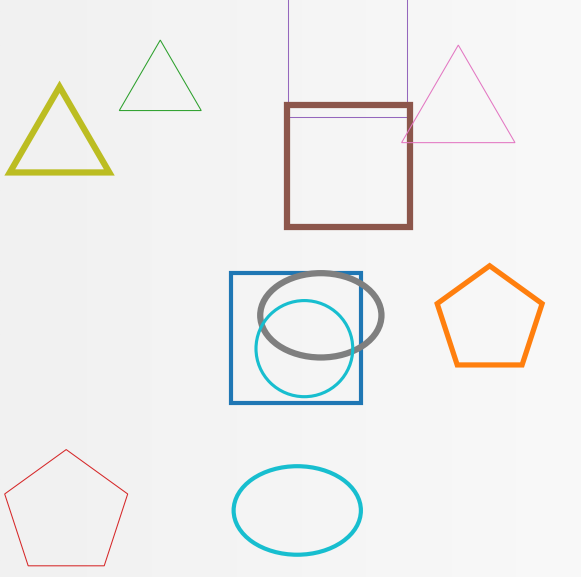[{"shape": "square", "thickness": 2, "radius": 0.56, "center": [0.509, 0.414]}, {"shape": "pentagon", "thickness": 2.5, "radius": 0.47, "center": [0.842, 0.444]}, {"shape": "triangle", "thickness": 0.5, "radius": 0.41, "center": [0.276, 0.848]}, {"shape": "pentagon", "thickness": 0.5, "radius": 0.56, "center": [0.114, 0.109]}, {"shape": "square", "thickness": 0.5, "radius": 0.51, "center": [0.598, 0.9]}, {"shape": "square", "thickness": 3, "radius": 0.53, "center": [0.599, 0.712]}, {"shape": "triangle", "thickness": 0.5, "radius": 0.56, "center": [0.788, 0.808]}, {"shape": "oval", "thickness": 3, "radius": 0.52, "center": [0.552, 0.453]}, {"shape": "triangle", "thickness": 3, "radius": 0.49, "center": [0.102, 0.75]}, {"shape": "circle", "thickness": 1.5, "radius": 0.42, "center": [0.524, 0.395]}, {"shape": "oval", "thickness": 2, "radius": 0.55, "center": [0.511, 0.115]}]